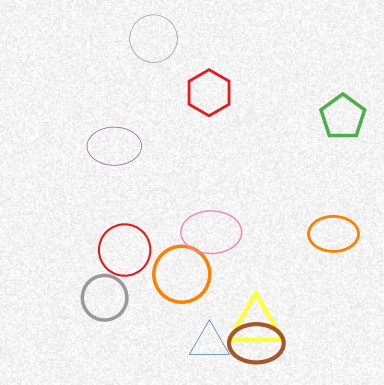[{"shape": "circle", "thickness": 1.5, "radius": 0.33, "center": [0.324, 0.351]}, {"shape": "hexagon", "thickness": 2, "radius": 0.3, "center": [0.543, 0.759]}, {"shape": "triangle", "thickness": 0.5, "radius": 0.3, "center": [0.544, 0.109]}, {"shape": "pentagon", "thickness": 2.5, "radius": 0.3, "center": [0.89, 0.696]}, {"shape": "oval", "thickness": 0.5, "radius": 0.35, "center": [0.297, 0.62]}, {"shape": "circle", "thickness": 2.5, "radius": 0.36, "center": [0.472, 0.288]}, {"shape": "oval", "thickness": 2, "radius": 0.32, "center": [0.866, 0.393]}, {"shape": "triangle", "thickness": 3, "radius": 0.4, "center": [0.665, 0.158]}, {"shape": "oval", "thickness": 3, "radius": 0.36, "center": [0.666, 0.108]}, {"shape": "oval", "thickness": 1, "radius": 0.39, "center": [0.549, 0.397]}, {"shape": "circle", "thickness": 2.5, "radius": 0.29, "center": [0.272, 0.227]}, {"shape": "circle", "thickness": 0.5, "radius": 0.31, "center": [0.399, 0.9]}]